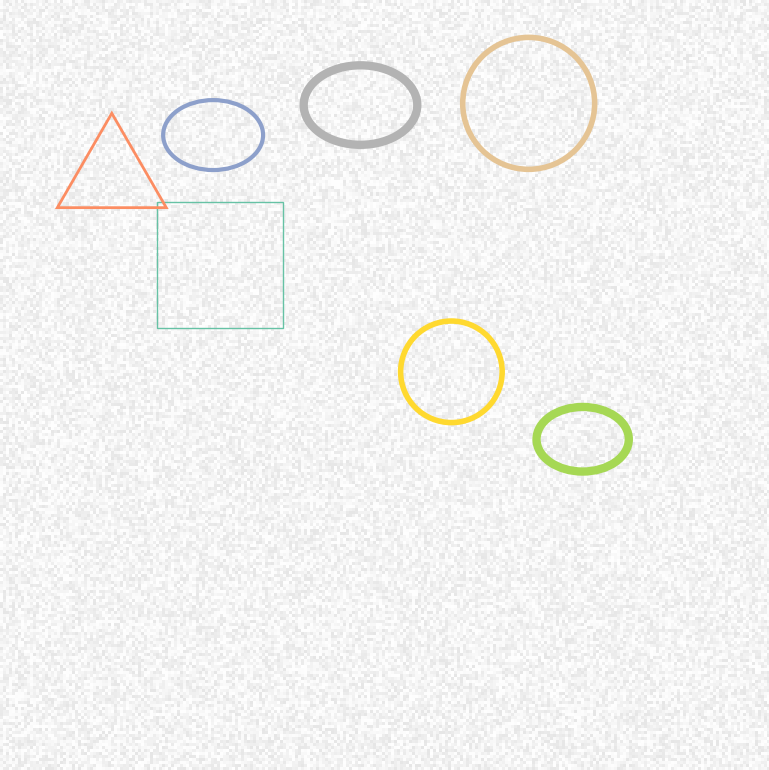[{"shape": "square", "thickness": 0.5, "radius": 0.41, "center": [0.286, 0.656]}, {"shape": "triangle", "thickness": 1, "radius": 0.41, "center": [0.145, 0.771]}, {"shape": "oval", "thickness": 1.5, "radius": 0.32, "center": [0.277, 0.825]}, {"shape": "oval", "thickness": 3, "radius": 0.3, "center": [0.757, 0.43]}, {"shape": "circle", "thickness": 2, "radius": 0.33, "center": [0.586, 0.517]}, {"shape": "circle", "thickness": 2, "radius": 0.43, "center": [0.687, 0.866]}, {"shape": "oval", "thickness": 3, "radius": 0.37, "center": [0.468, 0.864]}]